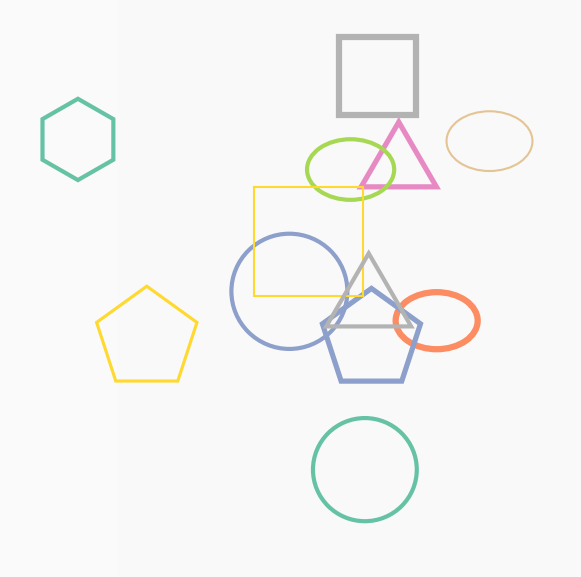[{"shape": "hexagon", "thickness": 2, "radius": 0.35, "center": [0.134, 0.758]}, {"shape": "circle", "thickness": 2, "radius": 0.45, "center": [0.628, 0.186]}, {"shape": "oval", "thickness": 3, "radius": 0.35, "center": [0.751, 0.444]}, {"shape": "pentagon", "thickness": 2.5, "radius": 0.44, "center": [0.639, 0.411]}, {"shape": "circle", "thickness": 2, "radius": 0.5, "center": [0.498, 0.495]}, {"shape": "triangle", "thickness": 2.5, "radius": 0.37, "center": [0.686, 0.713]}, {"shape": "oval", "thickness": 2, "radius": 0.37, "center": [0.603, 0.706]}, {"shape": "pentagon", "thickness": 1.5, "radius": 0.45, "center": [0.253, 0.413]}, {"shape": "square", "thickness": 1, "radius": 0.47, "center": [0.531, 0.58]}, {"shape": "oval", "thickness": 1, "radius": 0.37, "center": [0.842, 0.755]}, {"shape": "square", "thickness": 3, "radius": 0.33, "center": [0.649, 0.868]}, {"shape": "triangle", "thickness": 2, "radius": 0.42, "center": [0.634, 0.476]}]